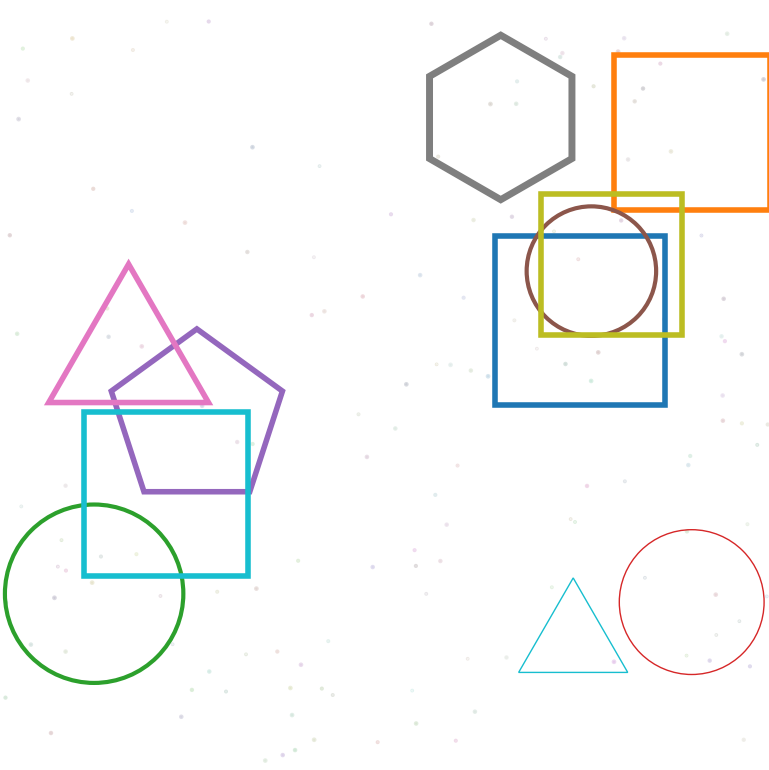[{"shape": "square", "thickness": 2, "radius": 0.55, "center": [0.754, 0.584]}, {"shape": "square", "thickness": 2, "radius": 0.51, "center": [0.899, 0.828]}, {"shape": "circle", "thickness": 1.5, "radius": 0.58, "center": [0.122, 0.229]}, {"shape": "circle", "thickness": 0.5, "radius": 0.47, "center": [0.898, 0.218]}, {"shape": "pentagon", "thickness": 2, "radius": 0.58, "center": [0.256, 0.456]}, {"shape": "circle", "thickness": 1.5, "radius": 0.42, "center": [0.768, 0.648]}, {"shape": "triangle", "thickness": 2, "radius": 0.6, "center": [0.167, 0.537]}, {"shape": "hexagon", "thickness": 2.5, "radius": 0.53, "center": [0.65, 0.847]}, {"shape": "square", "thickness": 2, "radius": 0.46, "center": [0.794, 0.657]}, {"shape": "triangle", "thickness": 0.5, "radius": 0.41, "center": [0.744, 0.168]}, {"shape": "square", "thickness": 2, "radius": 0.53, "center": [0.216, 0.358]}]